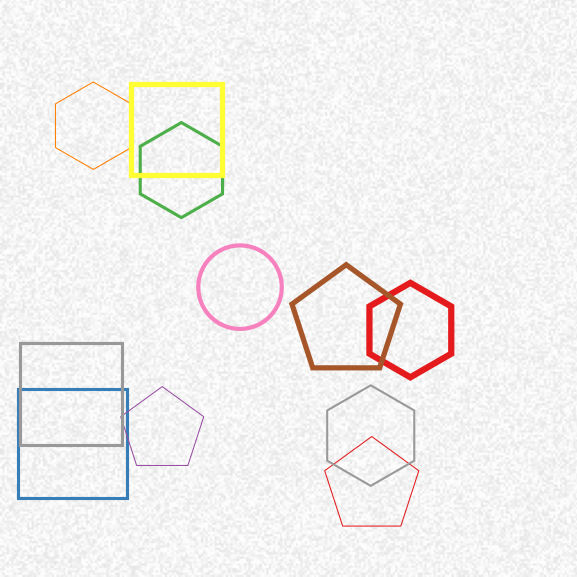[{"shape": "hexagon", "thickness": 3, "radius": 0.41, "center": [0.711, 0.428]}, {"shape": "pentagon", "thickness": 0.5, "radius": 0.43, "center": [0.644, 0.158]}, {"shape": "square", "thickness": 1.5, "radius": 0.47, "center": [0.126, 0.231]}, {"shape": "hexagon", "thickness": 1.5, "radius": 0.41, "center": [0.314, 0.705]}, {"shape": "pentagon", "thickness": 0.5, "radius": 0.38, "center": [0.281, 0.254]}, {"shape": "hexagon", "thickness": 0.5, "radius": 0.38, "center": [0.162, 0.781]}, {"shape": "square", "thickness": 2.5, "radius": 0.4, "center": [0.306, 0.775]}, {"shape": "pentagon", "thickness": 2.5, "radius": 0.49, "center": [0.599, 0.442]}, {"shape": "circle", "thickness": 2, "radius": 0.36, "center": [0.416, 0.502]}, {"shape": "hexagon", "thickness": 1, "radius": 0.44, "center": [0.642, 0.245]}, {"shape": "square", "thickness": 1.5, "radius": 0.44, "center": [0.123, 0.317]}]